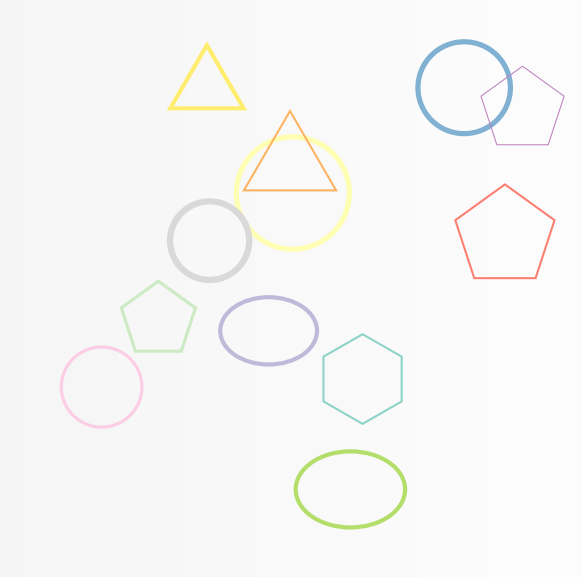[{"shape": "hexagon", "thickness": 1, "radius": 0.39, "center": [0.624, 0.343]}, {"shape": "circle", "thickness": 2.5, "radius": 0.49, "center": [0.504, 0.665]}, {"shape": "oval", "thickness": 2, "radius": 0.42, "center": [0.462, 0.426]}, {"shape": "pentagon", "thickness": 1, "radius": 0.45, "center": [0.869, 0.59]}, {"shape": "circle", "thickness": 2.5, "radius": 0.4, "center": [0.799, 0.847]}, {"shape": "triangle", "thickness": 1, "radius": 0.46, "center": [0.499, 0.715]}, {"shape": "oval", "thickness": 2, "radius": 0.47, "center": [0.603, 0.152]}, {"shape": "circle", "thickness": 1.5, "radius": 0.35, "center": [0.175, 0.329]}, {"shape": "circle", "thickness": 3, "radius": 0.34, "center": [0.361, 0.582]}, {"shape": "pentagon", "thickness": 0.5, "radius": 0.38, "center": [0.899, 0.809]}, {"shape": "pentagon", "thickness": 1.5, "radius": 0.34, "center": [0.272, 0.445]}, {"shape": "triangle", "thickness": 2, "radius": 0.36, "center": [0.356, 0.848]}]